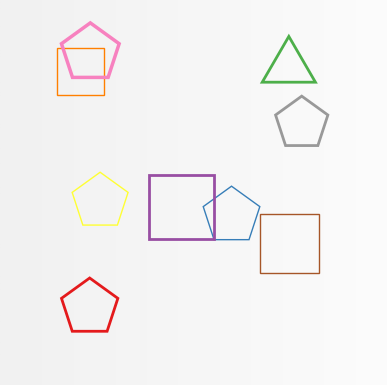[{"shape": "pentagon", "thickness": 2, "radius": 0.38, "center": [0.231, 0.201]}, {"shape": "pentagon", "thickness": 1, "radius": 0.38, "center": [0.597, 0.44]}, {"shape": "triangle", "thickness": 2, "radius": 0.4, "center": [0.745, 0.826]}, {"shape": "square", "thickness": 2, "radius": 0.42, "center": [0.468, 0.463]}, {"shape": "square", "thickness": 1, "radius": 0.3, "center": [0.209, 0.814]}, {"shape": "pentagon", "thickness": 1, "radius": 0.38, "center": [0.258, 0.477]}, {"shape": "square", "thickness": 1, "radius": 0.38, "center": [0.747, 0.367]}, {"shape": "pentagon", "thickness": 2.5, "radius": 0.39, "center": [0.233, 0.862]}, {"shape": "pentagon", "thickness": 2, "radius": 0.35, "center": [0.779, 0.679]}]